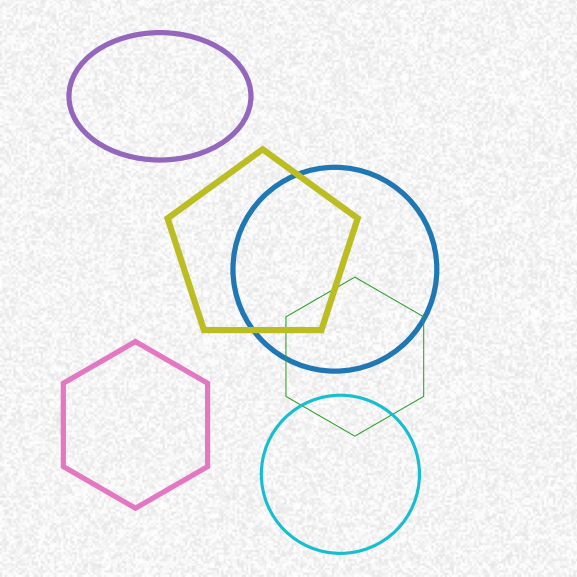[{"shape": "circle", "thickness": 2.5, "radius": 0.88, "center": [0.58, 0.533]}, {"shape": "hexagon", "thickness": 0.5, "radius": 0.69, "center": [0.614, 0.382]}, {"shape": "oval", "thickness": 2.5, "radius": 0.79, "center": [0.277, 0.832]}, {"shape": "hexagon", "thickness": 2.5, "radius": 0.72, "center": [0.235, 0.263]}, {"shape": "pentagon", "thickness": 3, "radius": 0.87, "center": [0.455, 0.568]}, {"shape": "circle", "thickness": 1.5, "radius": 0.68, "center": [0.589, 0.178]}]